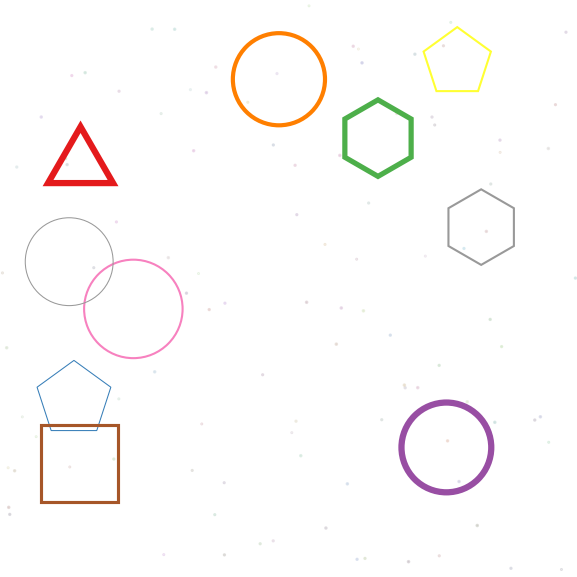[{"shape": "triangle", "thickness": 3, "radius": 0.33, "center": [0.139, 0.715]}, {"shape": "pentagon", "thickness": 0.5, "radius": 0.34, "center": [0.128, 0.308]}, {"shape": "hexagon", "thickness": 2.5, "radius": 0.33, "center": [0.655, 0.76]}, {"shape": "circle", "thickness": 3, "radius": 0.39, "center": [0.773, 0.224]}, {"shape": "circle", "thickness": 2, "radius": 0.4, "center": [0.483, 0.862]}, {"shape": "pentagon", "thickness": 1, "radius": 0.31, "center": [0.792, 0.891]}, {"shape": "square", "thickness": 1.5, "radius": 0.33, "center": [0.137, 0.197]}, {"shape": "circle", "thickness": 1, "radius": 0.43, "center": [0.231, 0.464]}, {"shape": "hexagon", "thickness": 1, "radius": 0.33, "center": [0.833, 0.606]}, {"shape": "circle", "thickness": 0.5, "radius": 0.38, "center": [0.12, 0.546]}]